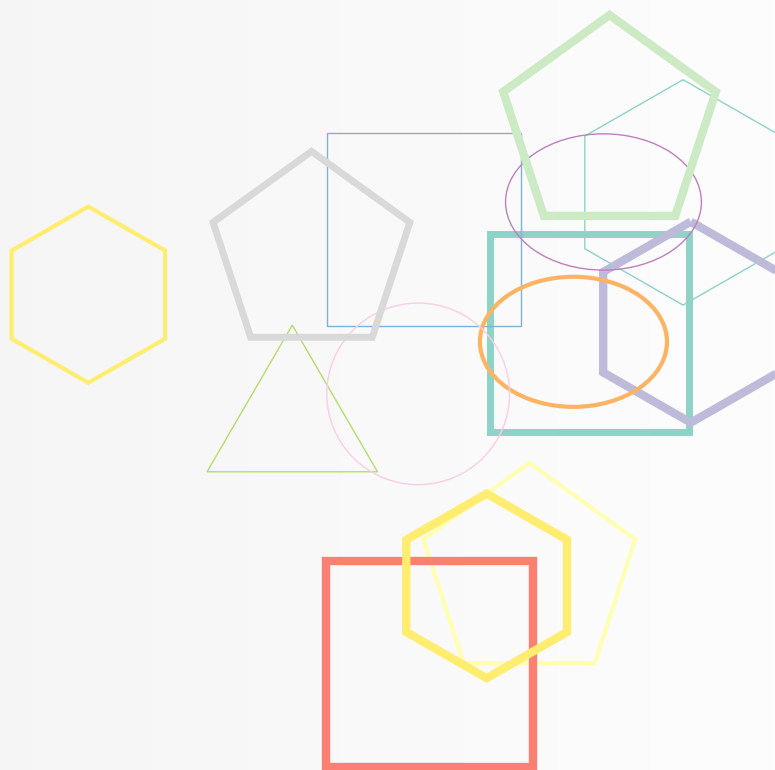[{"shape": "hexagon", "thickness": 0.5, "radius": 0.73, "center": [0.881, 0.75]}, {"shape": "square", "thickness": 2.5, "radius": 0.64, "center": [0.761, 0.568]}, {"shape": "pentagon", "thickness": 1.5, "radius": 0.72, "center": [0.683, 0.255]}, {"shape": "hexagon", "thickness": 3, "radius": 0.65, "center": [0.891, 0.582]}, {"shape": "square", "thickness": 3, "radius": 0.67, "center": [0.554, 0.137]}, {"shape": "square", "thickness": 0.5, "radius": 0.63, "center": [0.547, 0.701]}, {"shape": "oval", "thickness": 1.5, "radius": 0.6, "center": [0.74, 0.556]}, {"shape": "triangle", "thickness": 0.5, "radius": 0.63, "center": [0.377, 0.451]}, {"shape": "circle", "thickness": 0.5, "radius": 0.59, "center": [0.54, 0.488]}, {"shape": "pentagon", "thickness": 2.5, "radius": 0.67, "center": [0.402, 0.67]}, {"shape": "oval", "thickness": 0.5, "radius": 0.63, "center": [0.779, 0.738]}, {"shape": "pentagon", "thickness": 3, "radius": 0.72, "center": [0.787, 0.836]}, {"shape": "hexagon", "thickness": 1.5, "radius": 0.57, "center": [0.114, 0.617]}, {"shape": "hexagon", "thickness": 3, "radius": 0.6, "center": [0.628, 0.239]}]